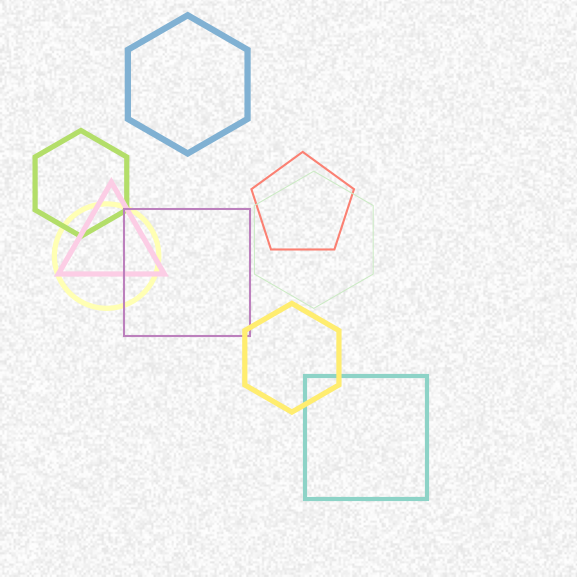[{"shape": "square", "thickness": 2, "radius": 0.53, "center": [0.634, 0.242]}, {"shape": "circle", "thickness": 2.5, "radius": 0.45, "center": [0.185, 0.556]}, {"shape": "pentagon", "thickness": 1, "radius": 0.47, "center": [0.524, 0.643]}, {"shape": "hexagon", "thickness": 3, "radius": 0.6, "center": [0.325, 0.853]}, {"shape": "hexagon", "thickness": 2.5, "radius": 0.46, "center": [0.14, 0.682]}, {"shape": "triangle", "thickness": 2.5, "radius": 0.53, "center": [0.193, 0.578]}, {"shape": "square", "thickness": 1, "radius": 0.55, "center": [0.324, 0.527]}, {"shape": "hexagon", "thickness": 0.5, "radius": 0.59, "center": [0.543, 0.584]}, {"shape": "hexagon", "thickness": 2.5, "radius": 0.47, "center": [0.505, 0.38]}]